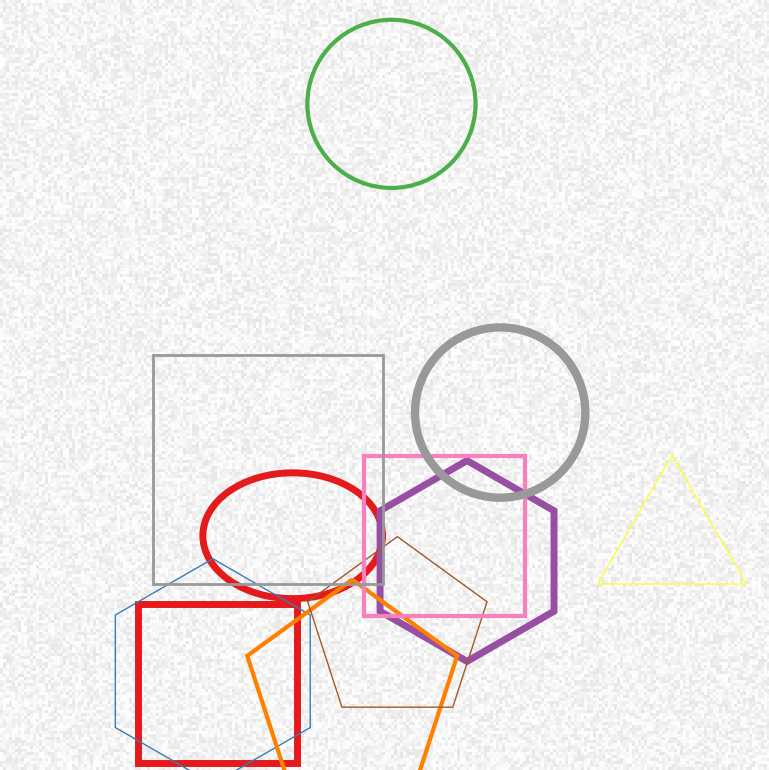[{"shape": "square", "thickness": 2.5, "radius": 0.52, "center": [0.282, 0.112]}, {"shape": "oval", "thickness": 2.5, "radius": 0.58, "center": [0.38, 0.304]}, {"shape": "hexagon", "thickness": 0.5, "radius": 0.73, "center": [0.276, 0.128]}, {"shape": "circle", "thickness": 1.5, "radius": 0.55, "center": [0.508, 0.865]}, {"shape": "hexagon", "thickness": 2.5, "radius": 0.65, "center": [0.607, 0.271]}, {"shape": "pentagon", "thickness": 1.5, "radius": 0.72, "center": [0.457, 0.104]}, {"shape": "triangle", "thickness": 0.5, "radius": 0.56, "center": [0.873, 0.297]}, {"shape": "pentagon", "thickness": 0.5, "radius": 0.61, "center": [0.516, 0.181]}, {"shape": "square", "thickness": 1.5, "radius": 0.52, "center": [0.577, 0.304]}, {"shape": "circle", "thickness": 3, "radius": 0.55, "center": [0.65, 0.464]}, {"shape": "square", "thickness": 1, "radius": 0.74, "center": [0.348, 0.39]}]